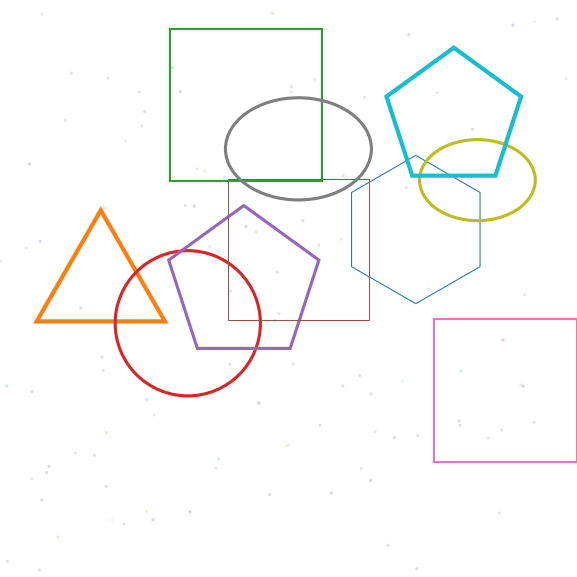[{"shape": "hexagon", "thickness": 0.5, "radius": 0.64, "center": [0.72, 0.602]}, {"shape": "triangle", "thickness": 2, "radius": 0.64, "center": [0.175, 0.507]}, {"shape": "square", "thickness": 1, "radius": 0.66, "center": [0.426, 0.817]}, {"shape": "circle", "thickness": 1.5, "radius": 0.63, "center": [0.325, 0.439]}, {"shape": "pentagon", "thickness": 1.5, "radius": 0.68, "center": [0.422, 0.506]}, {"shape": "square", "thickness": 0.5, "radius": 0.61, "center": [0.517, 0.567]}, {"shape": "square", "thickness": 1, "radius": 0.62, "center": [0.876, 0.323]}, {"shape": "oval", "thickness": 1.5, "radius": 0.63, "center": [0.517, 0.741]}, {"shape": "oval", "thickness": 1.5, "radius": 0.5, "center": [0.827, 0.687]}, {"shape": "pentagon", "thickness": 2, "radius": 0.61, "center": [0.786, 0.794]}]